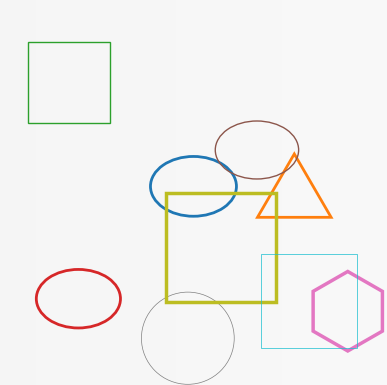[{"shape": "oval", "thickness": 2, "radius": 0.55, "center": [0.499, 0.516]}, {"shape": "triangle", "thickness": 2, "radius": 0.55, "center": [0.759, 0.49]}, {"shape": "square", "thickness": 1, "radius": 0.53, "center": [0.178, 0.786]}, {"shape": "oval", "thickness": 2, "radius": 0.54, "center": [0.202, 0.224]}, {"shape": "oval", "thickness": 1, "radius": 0.54, "center": [0.663, 0.61]}, {"shape": "hexagon", "thickness": 2.5, "radius": 0.52, "center": [0.897, 0.192]}, {"shape": "circle", "thickness": 0.5, "radius": 0.6, "center": [0.485, 0.122]}, {"shape": "square", "thickness": 2.5, "radius": 0.71, "center": [0.57, 0.358]}, {"shape": "square", "thickness": 0.5, "radius": 0.61, "center": [0.797, 0.219]}]